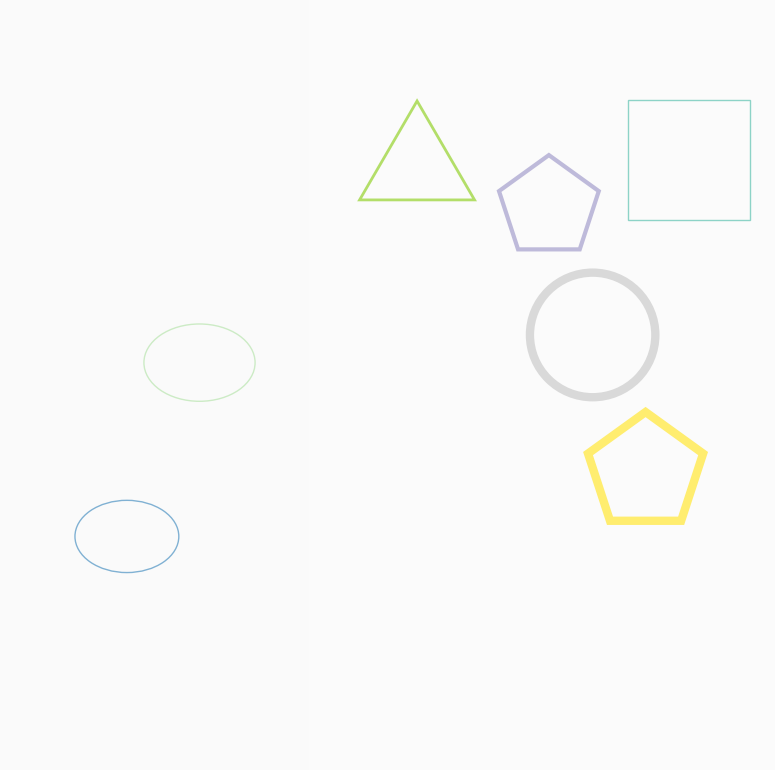[{"shape": "square", "thickness": 0.5, "radius": 0.39, "center": [0.889, 0.792]}, {"shape": "pentagon", "thickness": 1.5, "radius": 0.34, "center": [0.708, 0.731]}, {"shape": "oval", "thickness": 0.5, "radius": 0.34, "center": [0.164, 0.303]}, {"shape": "triangle", "thickness": 1, "radius": 0.43, "center": [0.538, 0.783]}, {"shape": "circle", "thickness": 3, "radius": 0.4, "center": [0.765, 0.565]}, {"shape": "oval", "thickness": 0.5, "radius": 0.36, "center": [0.257, 0.529]}, {"shape": "pentagon", "thickness": 3, "radius": 0.39, "center": [0.833, 0.387]}]